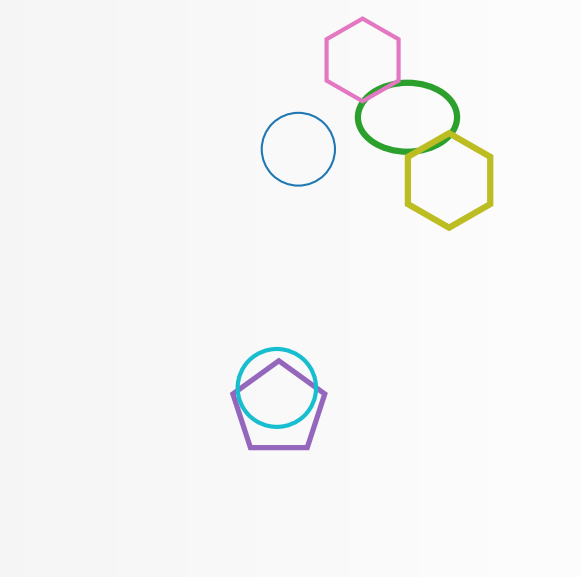[{"shape": "circle", "thickness": 1, "radius": 0.32, "center": [0.513, 0.741]}, {"shape": "oval", "thickness": 3, "radius": 0.43, "center": [0.701, 0.796]}, {"shape": "pentagon", "thickness": 2.5, "radius": 0.42, "center": [0.48, 0.291]}, {"shape": "hexagon", "thickness": 2, "radius": 0.36, "center": [0.624, 0.895]}, {"shape": "hexagon", "thickness": 3, "radius": 0.41, "center": [0.773, 0.687]}, {"shape": "circle", "thickness": 2, "radius": 0.34, "center": [0.476, 0.327]}]